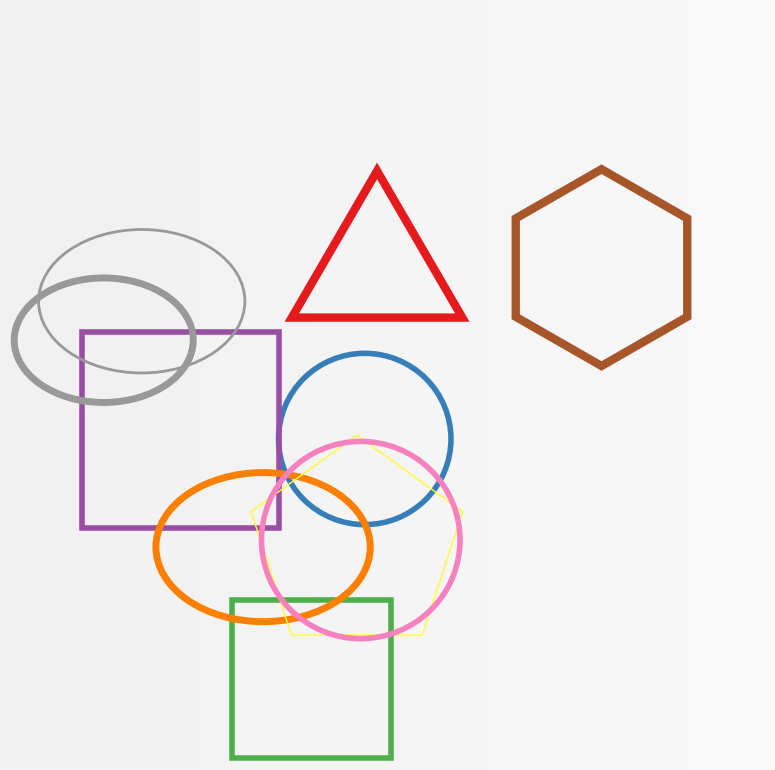[{"shape": "triangle", "thickness": 3, "radius": 0.64, "center": [0.487, 0.651]}, {"shape": "circle", "thickness": 2, "radius": 0.56, "center": [0.471, 0.43]}, {"shape": "square", "thickness": 2, "radius": 0.51, "center": [0.402, 0.118]}, {"shape": "square", "thickness": 2, "radius": 0.63, "center": [0.233, 0.442]}, {"shape": "oval", "thickness": 2.5, "radius": 0.69, "center": [0.339, 0.289]}, {"shape": "pentagon", "thickness": 0.5, "radius": 0.72, "center": [0.46, 0.291]}, {"shape": "hexagon", "thickness": 3, "radius": 0.64, "center": [0.776, 0.652]}, {"shape": "circle", "thickness": 2, "radius": 0.64, "center": [0.465, 0.299]}, {"shape": "oval", "thickness": 1, "radius": 0.67, "center": [0.183, 0.609]}, {"shape": "oval", "thickness": 2.5, "radius": 0.58, "center": [0.134, 0.558]}]